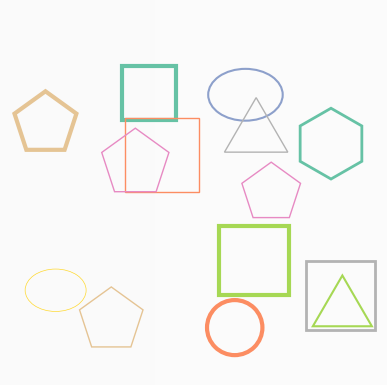[{"shape": "hexagon", "thickness": 2, "radius": 0.46, "center": [0.854, 0.627]}, {"shape": "square", "thickness": 3, "radius": 0.35, "center": [0.384, 0.757]}, {"shape": "circle", "thickness": 3, "radius": 0.36, "center": [0.606, 0.149]}, {"shape": "square", "thickness": 1, "radius": 0.48, "center": [0.417, 0.598]}, {"shape": "oval", "thickness": 1.5, "radius": 0.48, "center": [0.633, 0.754]}, {"shape": "pentagon", "thickness": 1, "radius": 0.4, "center": [0.7, 0.499]}, {"shape": "pentagon", "thickness": 1, "radius": 0.46, "center": [0.349, 0.576]}, {"shape": "triangle", "thickness": 1.5, "radius": 0.44, "center": [0.884, 0.197]}, {"shape": "square", "thickness": 3, "radius": 0.45, "center": [0.655, 0.324]}, {"shape": "oval", "thickness": 0.5, "radius": 0.39, "center": [0.144, 0.246]}, {"shape": "pentagon", "thickness": 1, "radius": 0.43, "center": [0.287, 0.169]}, {"shape": "pentagon", "thickness": 3, "radius": 0.42, "center": [0.117, 0.679]}, {"shape": "triangle", "thickness": 1, "radius": 0.47, "center": [0.661, 0.652]}, {"shape": "square", "thickness": 2, "radius": 0.44, "center": [0.879, 0.232]}]